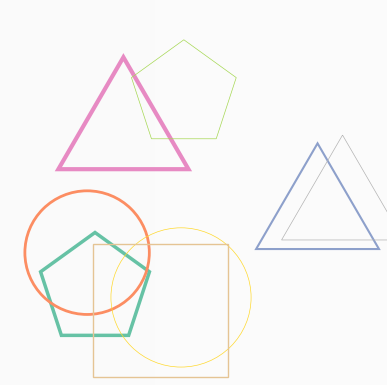[{"shape": "pentagon", "thickness": 2.5, "radius": 0.74, "center": [0.245, 0.248]}, {"shape": "circle", "thickness": 2, "radius": 0.8, "center": [0.225, 0.344]}, {"shape": "triangle", "thickness": 1.5, "radius": 0.91, "center": [0.819, 0.445]}, {"shape": "triangle", "thickness": 3, "radius": 0.97, "center": [0.318, 0.657]}, {"shape": "pentagon", "thickness": 0.5, "radius": 0.71, "center": [0.474, 0.755]}, {"shape": "circle", "thickness": 0.5, "radius": 0.9, "center": [0.467, 0.227]}, {"shape": "square", "thickness": 1, "radius": 0.87, "center": [0.414, 0.193]}, {"shape": "triangle", "thickness": 0.5, "radius": 0.91, "center": [0.884, 0.468]}]